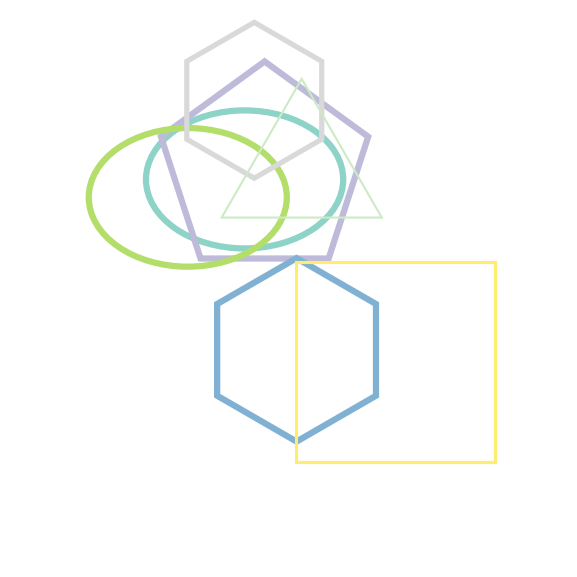[{"shape": "oval", "thickness": 3, "radius": 0.85, "center": [0.424, 0.688]}, {"shape": "pentagon", "thickness": 3, "radius": 0.94, "center": [0.458, 0.704]}, {"shape": "hexagon", "thickness": 3, "radius": 0.79, "center": [0.514, 0.393]}, {"shape": "oval", "thickness": 3, "radius": 0.86, "center": [0.325, 0.657]}, {"shape": "hexagon", "thickness": 2.5, "radius": 0.67, "center": [0.44, 0.825]}, {"shape": "triangle", "thickness": 1, "radius": 0.8, "center": [0.522, 0.702]}, {"shape": "square", "thickness": 1.5, "radius": 0.86, "center": [0.685, 0.372]}]